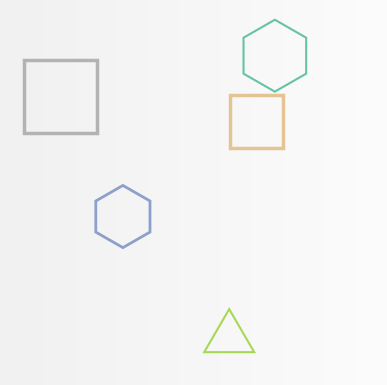[{"shape": "hexagon", "thickness": 1.5, "radius": 0.47, "center": [0.709, 0.855]}, {"shape": "hexagon", "thickness": 2, "radius": 0.4, "center": [0.317, 0.438]}, {"shape": "triangle", "thickness": 1.5, "radius": 0.37, "center": [0.592, 0.123]}, {"shape": "square", "thickness": 2.5, "radius": 0.34, "center": [0.663, 0.684]}, {"shape": "square", "thickness": 2.5, "radius": 0.47, "center": [0.156, 0.75]}]